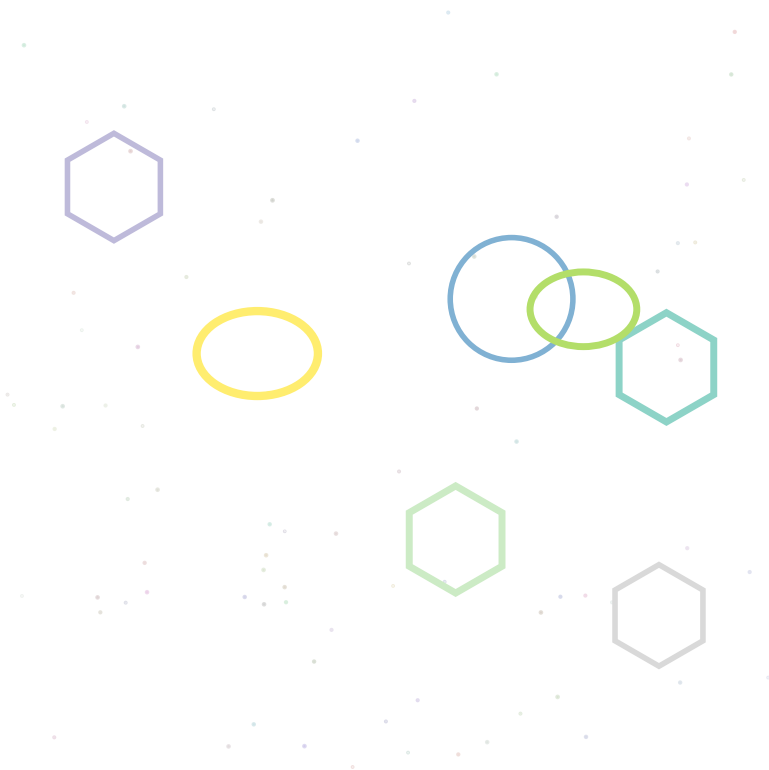[{"shape": "hexagon", "thickness": 2.5, "radius": 0.35, "center": [0.865, 0.523]}, {"shape": "hexagon", "thickness": 2, "radius": 0.35, "center": [0.148, 0.757]}, {"shape": "circle", "thickness": 2, "radius": 0.4, "center": [0.664, 0.612]}, {"shape": "oval", "thickness": 2.5, "radius": 0.35, "center": [0.758, 0.598]}, {"shape": "hexagon", "thickness": 2, "radius": 0.33, "center": [0.856, 0.201]}, {"shape": "hexagon", "thickness": 2.5, "radius": 0.35, "center": [0.592, 0.299]}, {"shape": "oval", "thickness": 3, "radius": 0.39, "center": [0.334, 0.541]}]